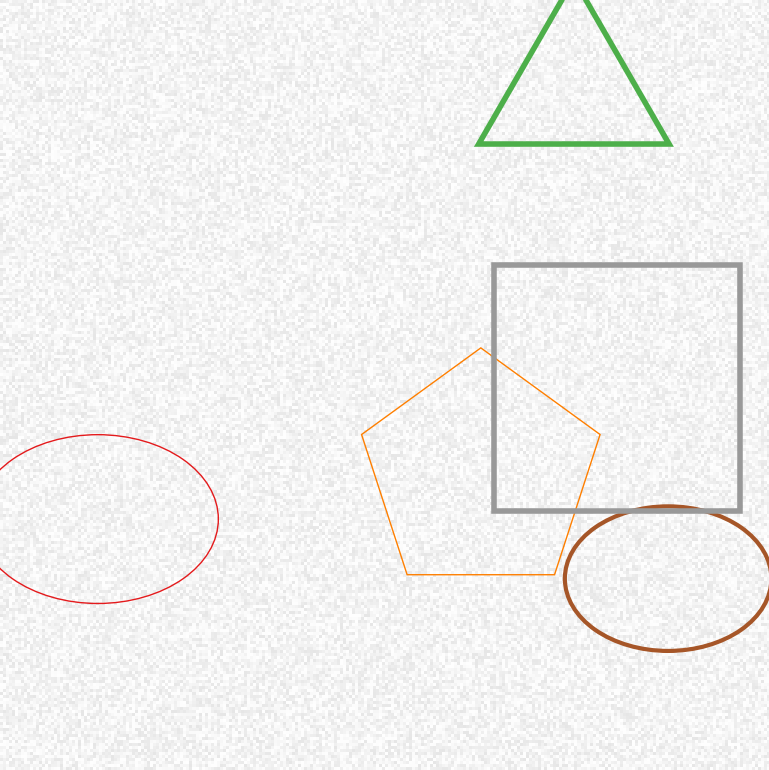[{"shape": "oval", "thickness": 0.5, "radius": 0.78, "center": [0.127, 0.326]}, {"shape": "triangle", "thickness": 2, "radius": 0.71, "center": [0.745, 0.884]}, {"shape": "pentagon", "thickness": 0.5, "radius": 0.81, "center": [0.624, 0.385]}, {"shape": "oval", "thickness": 1.5, "radius": 0.67, "center": [0.868, 0.249]}, {"shape": "square", "thickness": 2, "radius": 0.8, "center": [0.801, 0.496]}]